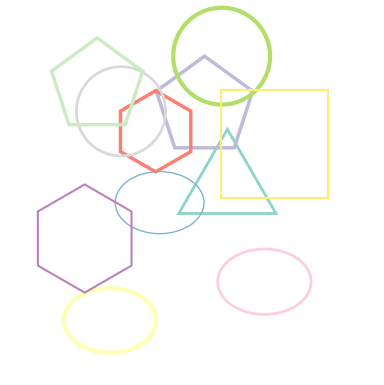[{"shape": "triangle", "thickness": 2, "radius": 0.73, "center": [0.591, 0.518]}, {"shape": "oval", "thickness": 3, "radius": 0.6, "center": [0.285, 0.168]}, {"shape": "pentagon", "thickness": 2.5, "radius": 0.66, "center": [0.531, 0.723]}, {"shape": "hexagon", "thickness": 2.5, "radius": 0.53, "center": [0.404, 0.659]}, {"shape": "oval", "thickness": 1, "radius": 0.58, "center": [0.415, 0.474]}, {"shape": "circle", "thickness": 3, "radius": 0.63, "center": [0.576, 0.854]}, {"shape": "oval", "thickness": 2, "radius": 0.61, "center": [0.687, 0.268]}, {"shape": "circle", "thickness": 2, "radius": 0.58, "center": [0.314, 0.711]}, {"shape": "hexagon", "thickness": 1.5, "radius": 0.7, "center": [0.22, 0.38]}, {"shape": "pentagon", "thickness": 2.5, "radius": 0.62, "center": [0.252, 0.777]}, {"shape": "square", "thickness": 1.5, "radius": 0.7, "center": [0.713, 0.627]}]